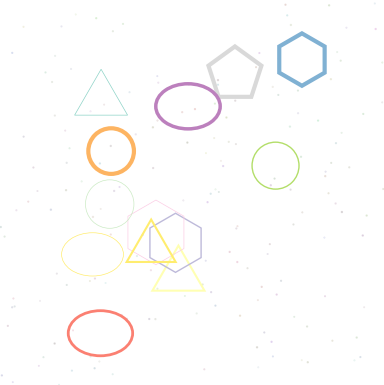[{"shape": "triangle", "thickness": 0.5, "radius": 0.4, "center": [0.263, 0.741]}, {"shape": "triangle", "thickness": 1.5, "radius": 0.39, "center": [0.463, 0.284]}, {"shape": "hexagon", "thickness": 1, "radius": 0.38, "center": [0.456, 0.369]}, {"shape": "oval", "thickness": 2, "radius": 0.42, "center": [0.261, 0.134]}, {"shape": "hexagon", "thickness": 3, "radius": 0.34, "center": [0.784, 0.845]}, {"shape": "circle", "thickness": 3, "radius": 0.3, "center": [0.289, 0.608]}, {"shape": "circle", "thickness": 1, "radius": 0.3, "center": [0.716, 0.57]}, {"shape": "hexagon", "thickness": 0.5, "radius": 0.42, "center": [0.405, 0.396]}, {"shape": "pentagon", "thickness": 3, "radius": 0.36, "center": [0.61, 0.807]}, {"shape": "oval", "thickness": 2.5, "radius": 0.42, "center": [0.488, 0.724]}, {"shape": "circle", "thickness": 0.5, "radius": 0.31, "center": [0.285, 0.47]}, {"shape": "oval", "thickness": 0.5, "radius": 0.4, "center": [0.24, 0.339]}, {"shape": "triangle", "thickness": 1.5, "radius": 0.37, "center": [0.393, 0.356]}]